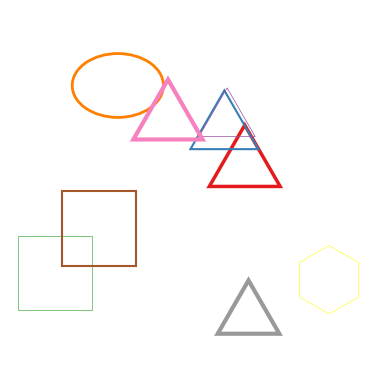[{"shape": "triangle", "thickness": 2.5, "radius": 0.53, "center": [0.636, 0.569]}, {"shape": "triangle", "thickness": 1.5, "radius": 0.51, "center": [0.583, 0.663]}, {"shape": "square", "thickness": 0.5, "radius": 0.48, "center": [0.144, 0.291]}, {"shape": "triangle", "thickness": 0.5, "radius": 0.42, "center": [0.59, 0.687]}, {"shape": "oval", "thickness": 2, "radius": 0.59, "center": [0.306, 0.778]}, {"shape": "hexagon", "thickness": 0.5, "radius": 0.44, "center": [0.855, 0.273]}, {"shape": "square", "thickness": 1.5, "radius": 0.49, "center": [0.257, 0.406]}, {"shape": "triangle", "thickness": 3, "radius": 0.52, "center": [0.436, 0.69]}, {"shape": "triangle", "thickness": 3, "radius": 0.46, "center": [0.645, 0.179]}]